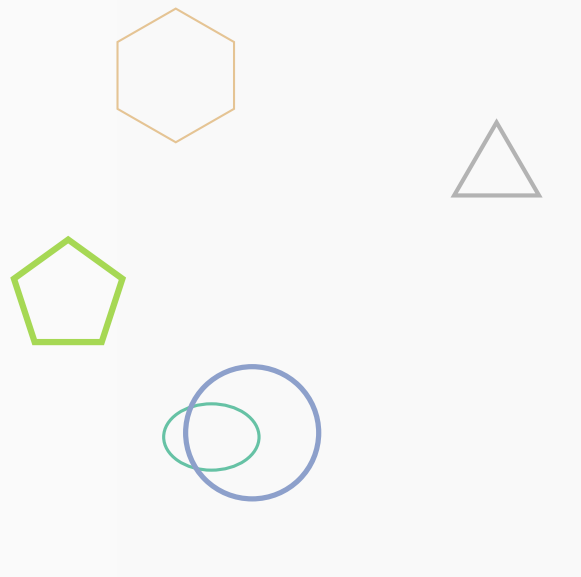[{"shape": "oval", "thickness": 1.5, "radius": 0.41, "center": [0.364, 0.242]}, {"shape": "circle", "thickness": 2.5, "radius": 0.57, "center": [0.434, 0.25]}, {"shape": "pentagon", "thickness": 3, "radius": 0.49, "center": [0.117, 0.486]}, {"shape": "hexagon", "thickness": 1, "radius": 0.58, "center": [0.302, 0.869]}, {"shape": "triangle", "thickness": 2, "radius": 0.42, "center": [0.854, 0.703]}]